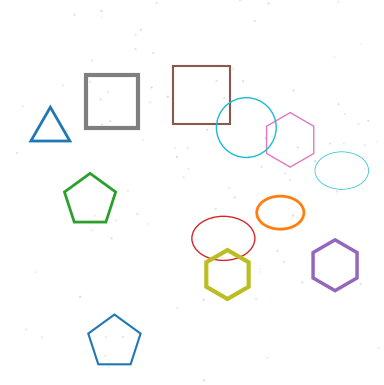[{"shape": "triangle", "thickness": 2, "radius": 0.29, "center": [0.131, 0.663]}, {"shape": "pentagon", "thickness": 1.5, "radius": 0.36, "center": [0.297, 0.112]}, {"shape": "oval", "thickness": 2, "radius": 0.31, "center": [0.728, 0.448]}, {"shape": "pentagon", "thickness": 2, "radius": 0.35, "center": [0.234, 0.48]}, {"shape": "oval", "thickness": 1, "radius": 0.41, "center": [0.58, 0.381]}, {"shape": "hexagon", "thickness": 2.5, "radius": 0.33, "center": [0.87, 0.311]}, {"shape": "square", "thickness": 1.5, "radius": 0.38, "center": [0.523, 0.753]}, {"shape": "hexagon", "thickness": 1, "radius": 0.35, "center": [0.754, 0.637]}, {"shape": "square", "thickness": 3, "radius": 0.34, "center": [0.29, 0.736]}, {"shape": "hexagon", "thickness": 3, "radius": 0.32, "center": [0.591, 0.287]}, {"shape": "oval", "thickness": 0.5, "radius": 0.35, "center": [0.888, 0.557]}, {"shape": "circle", "thickness": 1, "radius": 0.39, "center": [0.64, 0.669]}]